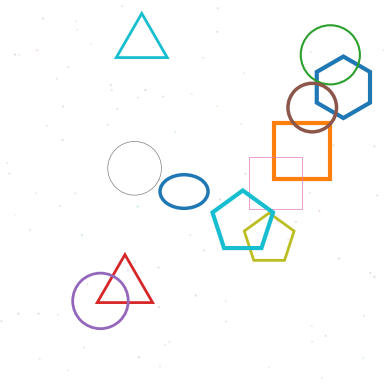[{"shape": "oval", "thickness": 2.5, "radius": 0.31, "center": [0.478, 0.503]}, {"shape": "hexagon", "thickness": 3, "radius": 0.4, "center": [0.892, 0.773]}, {"shape": "square", "thickness": 3, "radius": 0.36, "center": [0.785, 0.607]}, {"shape": "circle", "thickness": 1.5, "radius": 0.38, "center": [0.858, 0.858]}, {"shape": "triangle", "thickness": 2, "radius": 0.42, "center": [0.324, 0.256]}, {"shape": "circle", "thickness": 2, "radius": 0.36, "center": [0.261, 0.218]}, {"shape": "circle", "thickness": 2.5, "radius": 0.32, "center": [0.811, 0.721]}, {"shape": "square", "thickness": 0.5, "radius": 0.34, "center": [0.715, 0.525]}, {"shape": "circle", "thickness": 0.5, "radius": 0.35, "center": [0.35, 0.563]}, {"shape": "pentagon", "thickness": 2, "radius": 0.34, "center": [0.699, 0.379]}, {"shape": "pentagon", "thickness": 3, "radius": 0.41, "center": [0.631, 0.423]}, {"shape": "triangle", "thickness": 2, "radius": 0.38, "center": [0.368, 0.889]}]